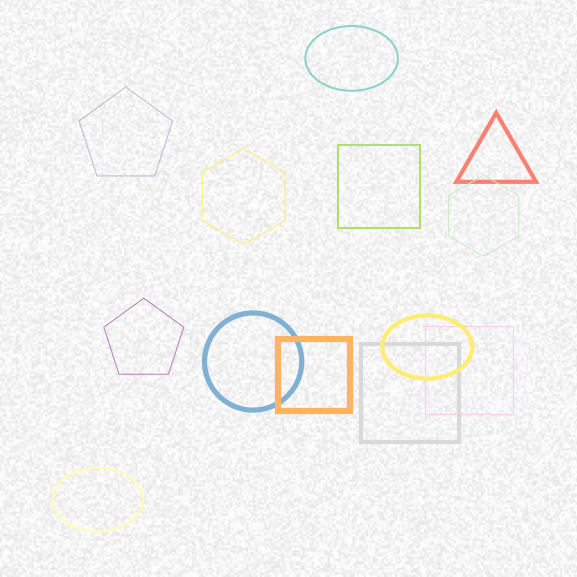[{"shape": "oval", "thickness": 1, "radius": 0.4, "center": [0.609, 0.898]}, {"shape": "oval", "thickness": 1, "radius": 0.39, "center": [0.169, 0.134]}, {"shape": "pentagon", "thickness": 0.5, "radius": 0.43, "center": [0.218, 0.763]}, {"shape": "triangle", "thickness": 2, "radius": 0.4, "center": [0.859, 0.724]}, {"shape": "circle", "thickness": 2.5, "radius": 0.42, "center": [0.438, 0.373]}, {"shape": "square", "thickness": 3, "radius": 0.31, "center": [0.543, 0.35]}, {"shape": "square", "thickness": 1, "radius": 0.36, "center": [0.656, 0.676]}, {"shape": "square", "thickness": 0.5, "radius": 0.38, "center": [0.812, 0.358]}, {"shape": "square", "thickness": 2, "radius": 0.42, "center": [0.71, 0.318]}, {"shape": "pentagon", "thickness": 0.5, "radius": 0.36, "center": [0.249, 0.41]}, {"shape": "hexagon", "thickness": 0.5, "radius": 0.35, "center": [0.837, 0.626]}, {"shape": "hexagon", "thickness": 0.5, "radius": 0.41, "center": [0.422, 0.659]}, {"shape": "oval", "thickness": 2, "radius": 0.39, "center": [0.74, 0.398]}]